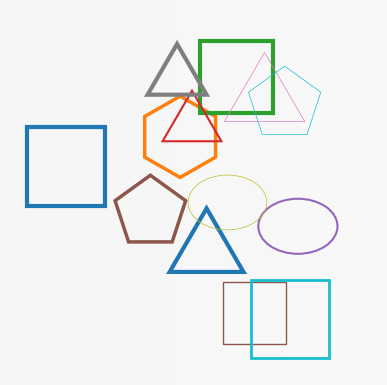[{"shape": "triangle", "thickness": 3, "radius": 0.55, "center": [0.533, 0.349]}, {"shape": "square", "thickness": 3, "radius": 0.51, "center": [0.171, 0.568]}, {"shape": "hexagon", "thickness": 2.5, "radius": 0.53, "center": [0.465, 0.645]}, {"shape": "square", "thickness": 3, "radius": 0.47, "center": [0.611, 0.8]}, {"shape": "triangle", "thickness": 1.5, "radius": 0.44, "center": [0.495, 0.677]}, {"shape": "oval", "thickness": 1.5, "radius": 0.51, "center": [0.769, 0.412]}, {"shape": "pentagon", "thickness": 2.5, "radius": 0.48, "center": [0.388, 0.449]}, {"shape": "square", "thickness": 1, "radius": 0.4, "center": [0.656, 0.188]}, {"shape": "triangle", "thickness": 0.5, "radius": 0.6, "center": [0.683, 0.744]}, {"shape": "triangle", "thickness": 3, "radius": 0.44, "center": [0.457, 0.798]}, {"shape": "oval", "thickness": 0.5, "radius": 0.51, "center": [0.587, 0.474]}, {"shape": "pentagon", "thickness": 0.5, "radius": 0.49, "center": [0.735, 0.73]}, {"shape": "square", "thickness": 2, "radius": 0.5, "center": [0.748, 0.171]}]